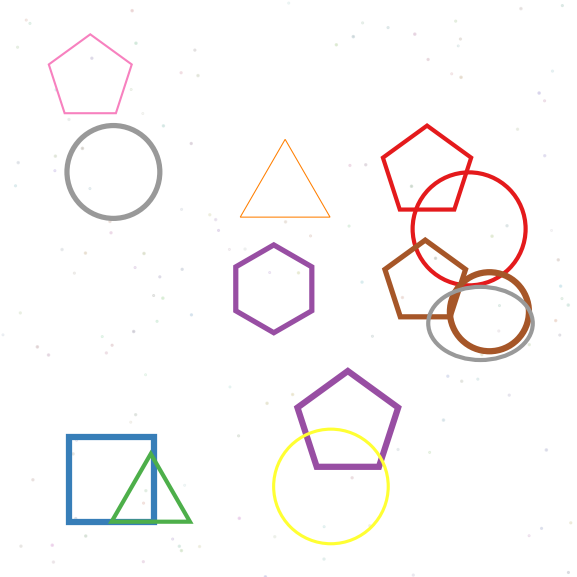[{"shape": "circle", "thickness": 2, "radius": 0.49, "center": [0.812, 0.603]}, {"shape": "pentagon", "thickness": 2, "radius": 0.4, "center": [0.739, 0.701]}, {"shape": "square", "thickness": 3, "radius": 0.37, "center": [0.193, 0.169]}, {"shape": "triangle", "thickness": 2, "radius": 0.39, "center": [0.261, 0.135]}, {"shape": "hexagon", "thickness": 2.5, "radius": 0.38, "center": [0.474, 0.499]}, {"shape": "pentagon", "thickness": 3, "radius": 0.46, "center": [0.602, 0.265]}, {"shape": "triangle", "thickness": 0.5, "radius": 0.45, "center": [0.494, 0.668]}, {"shape": "circle", "thickness": 1.5, "radius": 0.5, "center": [0.573, 0.157]}, {"shape": "circle", "thickness": 3, "radius": 0.34, "center": [0.847, 0.459]}, {"shape": "pentagon", "thickness": 2.5, "radius": 0.37, "center": [0.736, 0.51]}, {"shape": "pentagon", "thickness": 1, "radius": 0.38, "center": [0.156, 0.864]}, {"shape": "circle", "thickness": 2.5, "radius": 0.4, "center": [0.196, 0.701]}, {"shape": "oval", "thickness": 2, "radius": 0.45, "center": [0.832, 0.439]}]